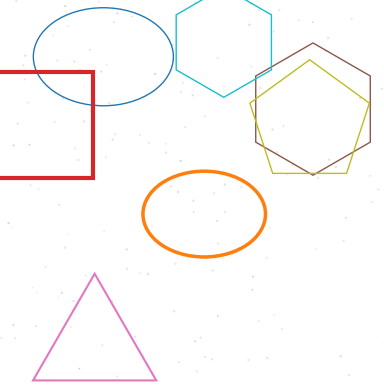[{"shape": "oval", "thickness": 1, "radius": 0.91, "center": [0.268, 0.853]}, {"shape": "oval", "thickness": 2.5, "radius": 0.8, "center": [0.53, 0.444]}, {"shape": "square", "thickness": 3, "radius": 0.69, "center": [0.103, 0.675]}, {"shape": "hexagon", "thickness": 1, "radius": 0.86, "center": [0.813, 0.717]}, {"shape": "triangle", "thickness": 1.5, "radius": 0.92, "center": [0.246, 0.104]}, {"shape": "pentagon", "thickness": 1, "radius": 0.82, "center": [0.804, 0.682]}, {"shape": "hexagon", "thickness": 1, "radius": 0.71, "center": [0.581, 0.89]}]